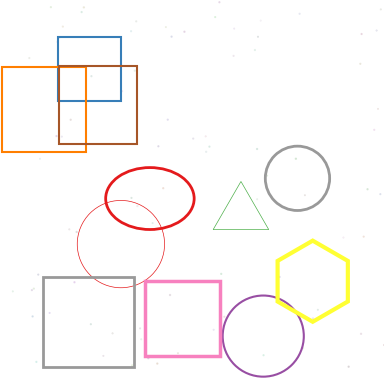[{"shape": "circle", "thickness": 0.5, "radius": 0.57, "center": [0.314, 0.366]}, {"shape": "oval", "thickness": 2, "radius": 0.57, "center": [0.389, 0.484]}, {"shape": "square", "thickness": 1.5, "radius": 0.41, "center": [0.232, 0.82]}, {"shape": "triangle", "thickness": 0.5, "radius": 0.42, "center": [0.626, 0.445]}, {"shape": "circle", "thickness": 1.5, "radius": 0.53, "center": [0.684, 0.127]}, {"shape": "square", "thickness": 1.5, "radius": 0.55, "center": [0.114, 0.716]}, {"shape": "hexagon", "thickness": 3, "radius": 0.53, "center": [0.812, 0.27]}, {"shape": "square", "thickness": 1.5, "radius": 0.5, "center": [0.254, 0.727]}, {"shape": "square", "thickness": 2.5, "radius": 0.49, "center": [0.474, 0.172]}, {"shape": "circle", "thickness": 2, "radius": 0.42, "center": [0.773, 0.537]}, {"shape": "square", "thickness": 2, "radius": 0.59, "center": [0.23, 0.164]}]